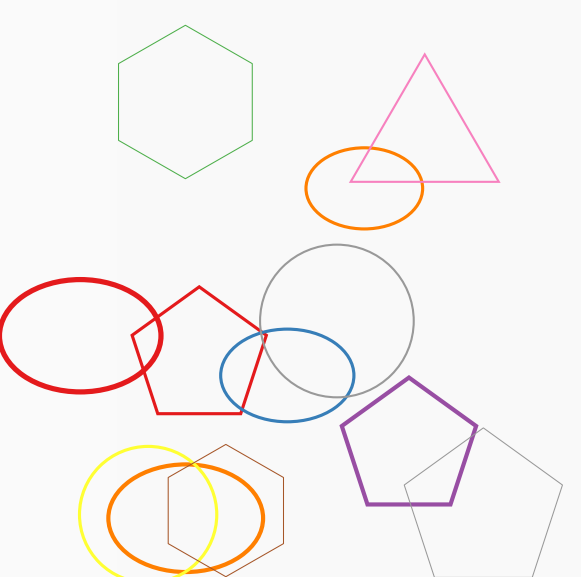[{"shape": "oval", "thickness": 2.5, "radius": 0.69, "center": [0.138, 0.418]}, {"shape": "pentagon", "thickness": 1.5, "radius": 0.61, "center": [0.343, 0.381]}, {"shape": "oval", "thickness": 1.5, "radius": 0.57, "center": [0.494, 0.349]}, {"shape": "hexagon", "thickness": 0.5, "radius": 0.66, "center": [0.319, 0.823]}, {"shape": "pentagon", "thickness": 2, "radius": 0.61, "center": [0.704, 0.224]}, {"shape": "oval", "thickness": 2, "radius": 0.67, "center": [0.32, 0.102]}, {"shape": "oval", "thickness": 1.5, "radius": 0.5, "center": [0.627, 0.673]}, {"shape": "circle", "thickness": 1.5, "radius": 0.59, "center": [0.255, 0.108]}, {"shape": "hexagon", "thickness": 0.5, "radius": 0.57, "center": [0.389, 0.115]}, {"shape": "triangle", "thickness": 1, "radius": 0.74, "center": [0.731, 0.758]}, {"shape": "pentagon", "thickness": 0.5, "radius": 0.72, "center": [0.832, 0.115]}, {"shape": "circle", "thickness": 1, "radius": 0.66, "center": [0.58, 0.443]}]